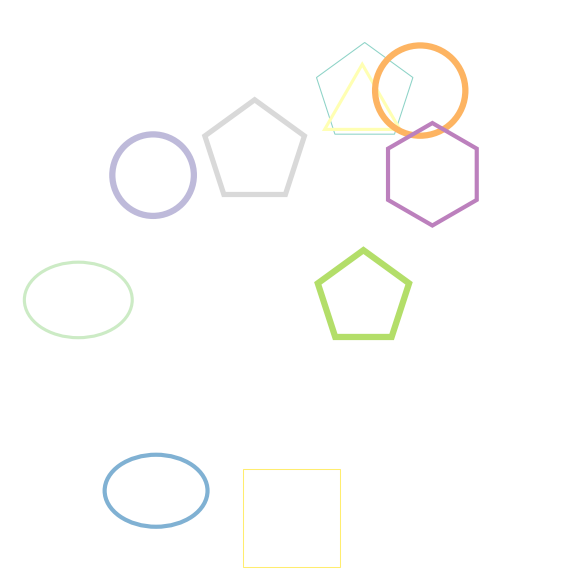[{"shape": "pentagon", "thickness": 0.5, "radius": 0.44, "center": [0.632, 0.838]}, {"shape": "triangle", "thickness": 1.5, "radius": 0.38, "center": [0.627, 0.813]}, {"shape": "circle", "thickness": 3, "radius": 0.35, "center": [0.265, 0.696]}, {"shape": "oval", "thickness": 2, "radius": 0.45, "center": [0.27, 0.149]}, {"shape": "circle", "thickness": 3, "radius": 0.39, "center": [0.728, 0.842]}, {"shape": "pentagon", "thickness": 3, "radius": 0.42, "center": [0.629, 0.483]}, {"shape": "pentagon", "thickness": 2.5, "radius": 0.45, "center": [0.441, 0.736]}, {"shape": "hexagon", "thickness": 2, "radius": 0.44, "center": [0.749, 0.697]}, {"shape": "oval", "thickness": 1.5, "radius": 0.47, "center": [0.136, 0.48]}, {"shape": "square", "thickness": 0.5, "radius": 0.42, "center": [0.504, 0.103]}]